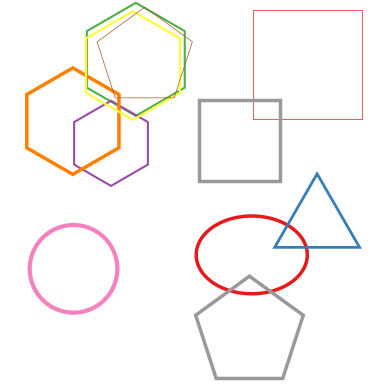[{"shape": "square", "thickness": 0.5, "radius": 0.71, "center": [0.799, 0.833]}, {"shape": "oval", "thickness": 2.5, "radius": 0.72, "center": [0.654, 0.338]}, {"shape": "triangle", "thickness": 2, "radius": 0.64, "center": [0.824, 0.421]}, {"shape": "hexagon", "thickness": 1.5, "radius": 0.73, "center": [0.353, 0.846]}, {"shape": "hexagon", "thickness": 1.5, "radius": 0.55, "center": [0.288, 0.628]}, {"shape": "hexagon", "thickness": 2.5, "radius": 0.69, "center": [0.189, 0.685]}, {"shape": "hexagon", "thickness": 1.5, "radius": 0.71, "center": [0.345, 0.83]}, {"shape": "pentagon", "thickness": 0.5, "radius": 0.65, "center": [0.376, 0.851]}, {"shape": "circle", "thickness": 3, "radius": 0.57, "center": [0.191, 0.302]}, {"shape": "pentagon", "thickness": 2.5, "radius": 0.73, "center": [0.648, 0.136]}, {"shape": "square", "thickness": 2.5, "radius": 0.53, "center": [0.623, 0.635]}]